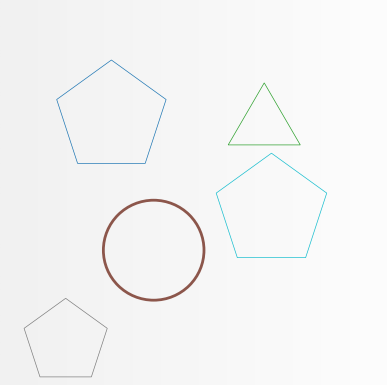[{"shape": "pentagon", "thickness": 0.5, "radius": 0.74, "center": [0.287, 0.696]}, {"shape": "triangle", "thickness": 0.5, "radius": 0.54, "center": [0.682, 0.677]}, {"shape": "circle", "thickness": 2, "radius": 0.65, "center": [0.397, 0.35]}, {"shape": "pentagon", "thickness": 0.5, "radius": 0.56, "center": [0.169, 0.112]}, {"shape": "pentagon", "thickness": 0.5, "radius": 0.75, "center": [0.701, 0.452]}]